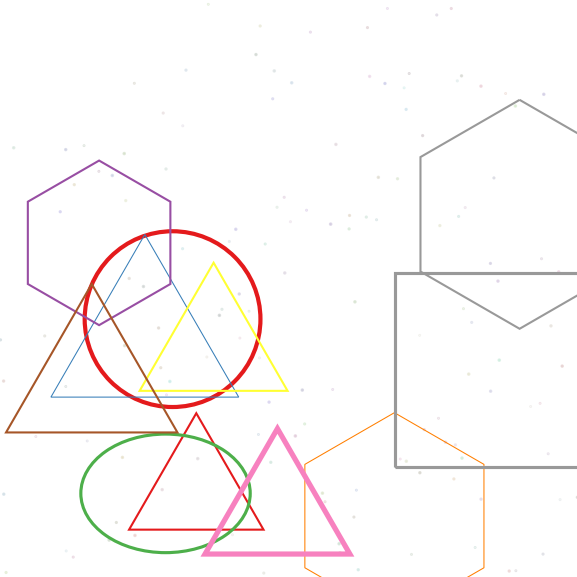[{"shape": "circle", "thickness": 2, "radius": 0.76, "center": [0.299, 0.447]}, {"shape": "triangle", "thickness": 1, "radius": 0.67, "center": [0.34, 0.149]}, {"shape": "triangle", "thickness": 0.5, "radius": 0.94, "center": [0.251, 0.405]}, {"shape": "oval", "thickness": 1.5, "radius": 0.73, "center": [0.287, 0.145]}, {"shape": "hexagon", "thickness": 1, "radius": 0.71, "center": [0.172, 0.579]}, {"shape": "hexagon", "thickness": 0.5, "radius": 0.9, "center": [0.683, 0.106]}, {"shape": "triangle", "thickness": 1, "radius": 0.74, "center": [0.37, 0.396]}, {"shape": "triangle", "thickness": 1, "radius": 0.86, "center": [0.159, 0.336]}, {"shape": "triangle", "thickness": 2.5, "radius": 0.72, "center": [0.48, 0.112]}, {"shape": "square", "thickness": 1.5, "radius": 0.84, "center": [0.853, 0.358]}, {"shape": "hexagon", "thickness": 1, "radius": 0.99, "center": [0.9, 0.628]}]